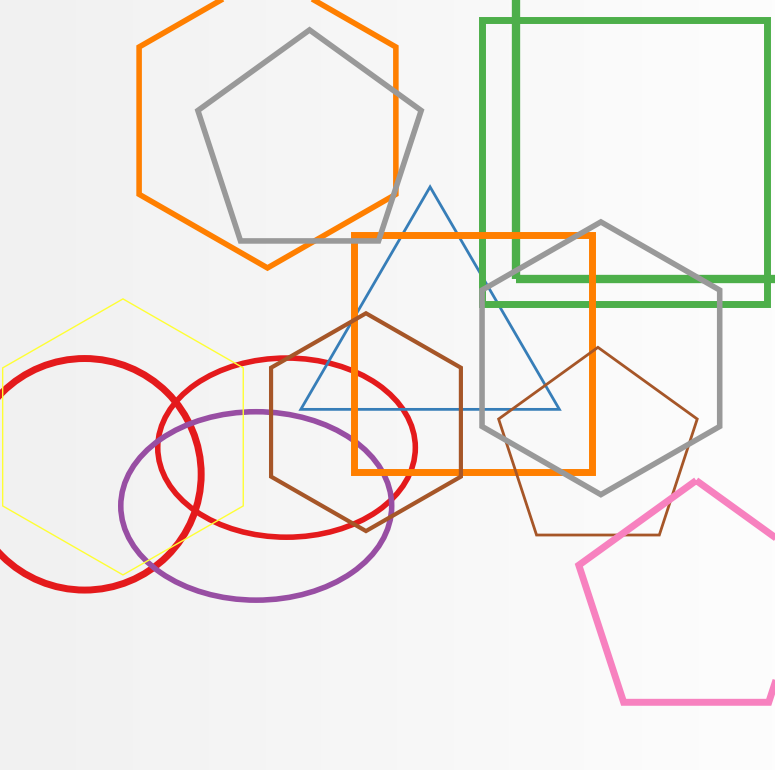[{"shape": "oval", "thickness": 2, "radius": 0.83, "center": [0.37, 0.419]}, {"shape": "circle", "thickness": 2.5, "radius": 0.75, "center": [0.109, 0.384]}, {"shape": "triangle", "thickness": 1, "radius": 0.96, "center": [0.555, 0.565]}, {"shape": "square", "thickness": 2.5, "radius": 0.92, "center": [0.806, 0.79]}, {"shape": "square", "thickness": 3, "radius": 0.95, "center": [0.857, 0.828]}, {"shape": "oval", "thickness": 2, "radius": 0.87, "center": [0.331, 0.343]}, {"shape": "hexagon", "thickness": 2, "radius": 0.96, "center": [0.345, 0.843]}, {"shape": "square", "thickness": 2.5, "radius": 0.77, "center": [0.611, 0.541]}, {"shape": "hexagon", "thickness": 0.5, "radius": 0.9, "center": [0.159, 0.433]}, {"shape": "hexagon", "thickness": 1.5, "radius": 0.71, "center": [0.472, 0.452]}, {"shape": "pentagon", "thickness": 1, "radius": 0.67, "center": [0.772, 0.414]}, {"shape": "pentagon", "thickness": 2.5, "radius": 0.8, "center": [0.898, 0.217]}, {"shape": "hexagon", "thickness": 2, "radius": 0.89, "center": [0.775, 0.535]}, {"shape": "pentagon", "thickness": 2, "radius": 0.76, "center": [0.399, 0.81]}]